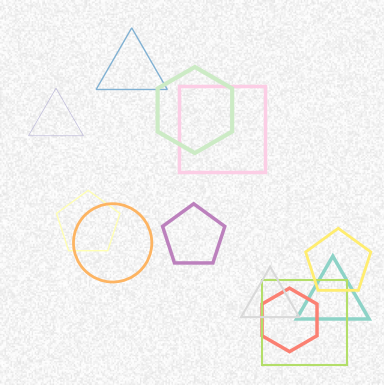[{"shape": "triangle", "thickness": 2.5, "radius": 0.54, "center": [0.864, 0.226]}, {"shape": "pentagon", "thickness": 1, "radius": 0.43, "center": [0.229, 0.419]}, {"shape": "triangle", "thickness": 0.5, "radius": 0.41, "center": [0.145, 0.689]}, {"shape": "hexagon", "thickness": 2.5, "radius": 0.41, "center": [0.752, 0.169]}, {"shape": "triangle", "thickness": 1, "radius": 0.53, "center": [0.342, 0.821]}, {"shape": "circle", "thickness": 2, "radius": 0.51, "center": [0.293, 0.369]}, {"shape": "square", "thickness": 1.5, "radius": 0.55, "center": [0.792, 0.162]}, {"shape": "square", "thickness": 2.5, "radius": 0.56, "center": [0.576, 0.665]}, {"shape": "triangle", "thickness": 1.5, "radius": 0.44, "center": [0.702, 0.22]}, {"shape": "pentagon", "thickness": 2.5, "radius": 0.42, "center": [0.503, 0.386]}, {"shape": "hexagon", "thickness": 3, "radius": 0.56, "center": [0.506, 0.714]}, {"shape": "pentagon", "thickness": 2, "radius": 0.45, "center": [0.879, 0.318]}]